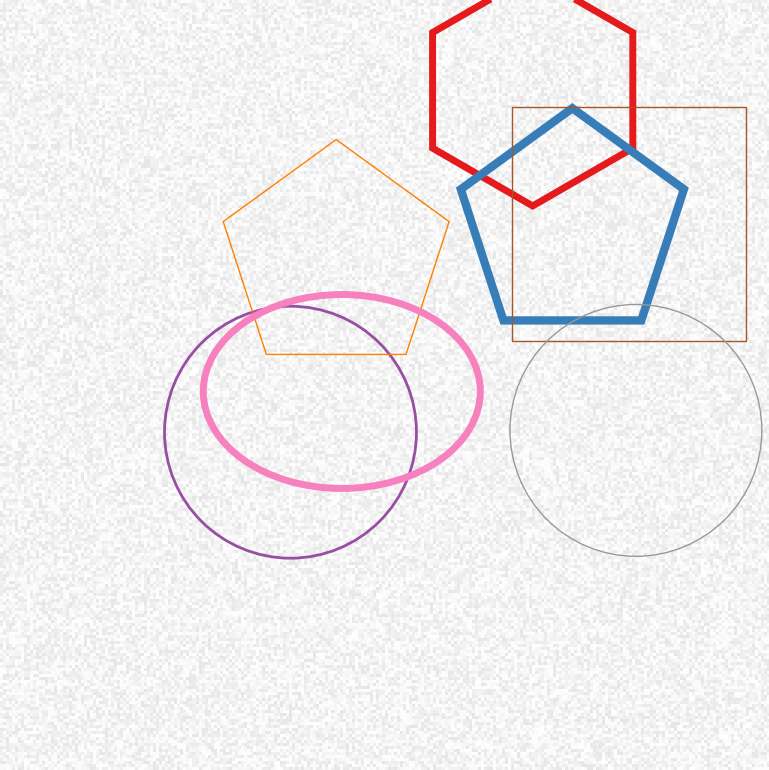[{"shape": "hexagon", "thickness": 2.5, "radius": 0.75, "center": [0.692, 0.883]}, {"shape": "pentagon", "thickness": 3, "radius": 0.76, "center": [0.743, 0.707]}, {"shape": "circle", "thickness": 1, "radius": 0.82, "center": [0.377, 0.439]}, {"shape": "pentagon", "thickness": 0.5, "radius": 0.77, "center": [0.437, 0.664]}, {"shape": "square", "thickness": 0.5, "radius": 0.76, "center": [0.816, 0.709]}, {"shape": "oval", "thickness": 2.5, "radius": 0.9, "center": [0.444, 0.492]}, {"shape": "circle", "thickness": 0.5, "radius": 0.82, "center": [0.826, 0.441]}]